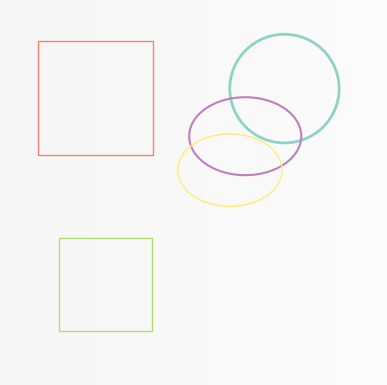[{"shape": "circle", "thickness": 2, "radius": 0.71, "center": [0.734, 0.77]}, {"shape": "square", "thickness": 1, "radius": 0.74, "center": [0.247, 0.745]}, {"shape": "square", "thickness": 1, "radius": 0.6, "center": [0.272, 0.261]}, {"shape": "oval", "thickness": 1.5, "radius": 0.72, "center": [0.633, 0.646]}, {"shape": "oval", "thickness": 1, "radius": 0.67, "center": [0.593, 0.558]}]